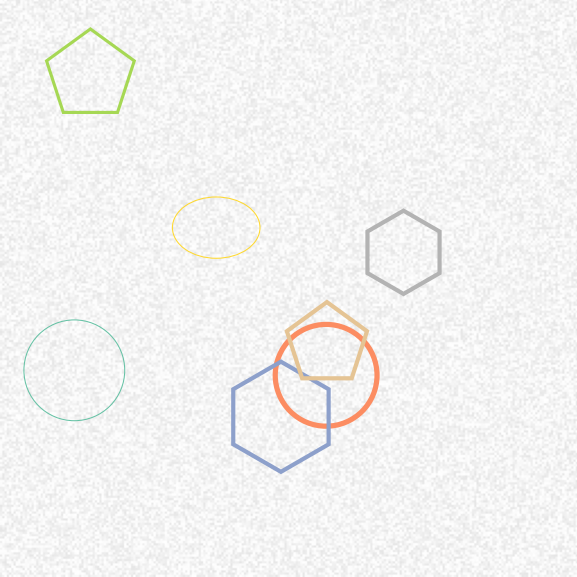[{"shape": "circle", "thickness": 0.5, "radius": 0.44, "center": [0.129, 0.358]}, {"shape": "circle", "thickness": 2.5, "radius": 0.44, "center": [0.565, 0.349]}, {"shape": "hexagon", "thickness": 2, "radius": 0.48, "center": [0.486, 0.277]}, {"shape": "pentagon", "thickness": 1.5, "radius": 0.4, "center": [0.157, 0.869]}, {"shape": "oval", "thickness": 0.5, "radius": 0.38, "center": [0.374, 0.605]}, {"shape": "pentagon", "thickness": 2, "radius": 0.36, "center": [0.566, 0.403]}, {"shape": "hexagon", "thickness": 2, "radius": 0.36, "center": [0.699, 0.562]}]